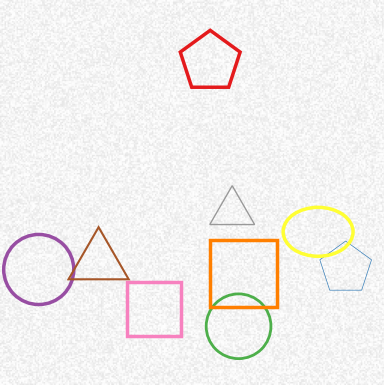[{"shape": "pentagon", "thickness": 2.5, "radius": 0.41, "center": [0.546, 0.84]}, {"shape": "pentagon", "thickness": 0.5, "radius": 0.35, "center": [0.898, 0.303]}, {"shape": "circle", "thickness": 2, "radius": 0.42, "center": [0.62, 0.153]}, {"shape": "circle", "thickness": 2.5, "radius": 0.46, "center": [0.101, 0.3]}, {"shape": "square", "thickness": 2.5, "radius": 0.43, "center": [0.633, 0.29]}, {"shape": "oval", "thickness": 2.5, "radius": 0.45, "center": [0.826, 0.398]}, {"shape": "triangle", "thickness": 1.5, "radius": 0.45, "center": [0.256, 0.32]}, {"shape": "square", "thickness": 2.5, "radius": 0.35, "center": [0.399, 0.197]}, {"shape": "triangle", "thickness": 1, "radius": 0.34, "center": [0.603, 0.45]}]